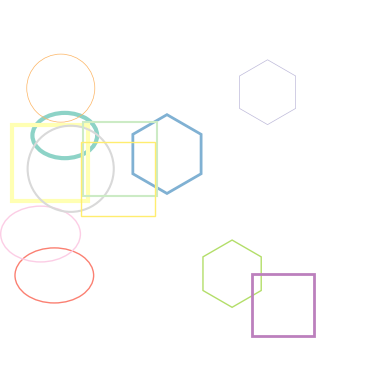[{"shape": "oval", "thickness": 3, "radius": 0.42, "center": [0.168, 0.648]}, {"shape": "square", "thickness": 3, "radius": 0.49, "center": [0.129, 0.577]}, {"shape": "hexagon", "thickness": 0.5, "radius": 0.42, "center": [0.695, 0.761]}, {"shape": "oval", "thickness": 1, "radius": 0.51, "center": [0.141, 0.285]}, {"shape": "hexagon", "thickness": 2, "radius": 0.51, "center": [0.434, 0.6]}, {"shape": "circle", "thickness": 0.5, "radius": 0.44, "center": [0.158, 0.771]}, {"shape": "hexagon", "thickness": 1, "radius": 0.44, "center": [0.603, 0.289]}, {"shape": "oval", "thickness": 1, "radius": 0.52, "center": [0.105, 0.392]}, {"shape": "circle", "thickness": 1.5, "radius": 0.56, "center": [0.184, 0.562]}, {"shape": "square", "thickness": 2, "radius": 0.4, "center": [0.734, 0.208]}, {"shape": "square", "thickness": 1.5, "radius": 0.48, "center": [0.312, 0.587]}, {"shape": "square", "thickness": 1, "radius": 0.48, "center": [0.306, 0.536]}]